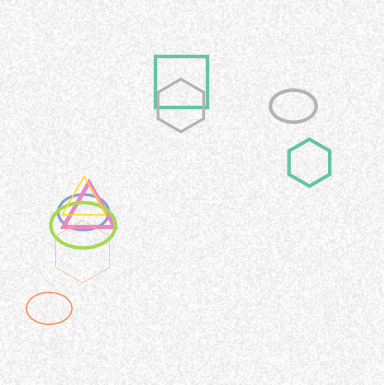[{"shape": "square", "thickness": 2.5, "radius": 0.33, "center": [0.47, 0.788]}, {"shape": "hexagon", "thickness": 2.5, "radius": 0.3, "center": [0.804, 0.577]}, {"shape": "oval", "thickness": 1, "radius": 0.3, "center": [0.128, 0.199]}, {"shape": "oval", "thickness": 2, "radius": 0.33, "center": [0.217, 0.449]}, {"shape": "triangle", "thickness": 3, "radius": 0.39, "center": [0.231, 0.449]}, {"shape": "oval", "thickness": 2.5, "radius": 0.42, "center": [0.216, 0.415]}, {"shape": "triangle", "thickness": 1, "radius": 0.33, "center": [0.219, 0.475]}, {"shape": "hexagon", "thickness": 0.5, "radius": 0.41, "center": [0.214, 0.347]}, {"shape": "oval", "thickness": 2.5, "radius": 0.3, "center": [0.762, 0.724]}, {"shape": "hexagon", "thickness": 2, "radius": 0.34, "center": [0.47, 0.726]}]